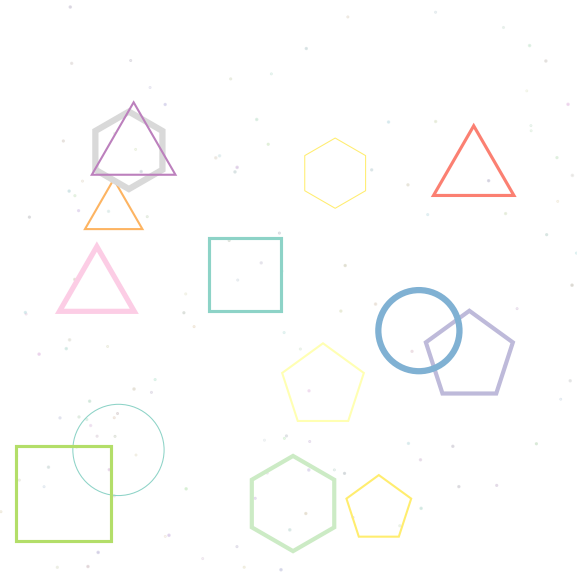[{"shape": "square", "thickness": 1.5, "radius": 0.31, "center": [0.424, 0.524]}, {"shape": "circle", "thickness": 0.5, "radius": 0.4, "center": [0.205, 0.22]}, {"shape": "pentagon", "thickness": 1, "radius": 0.37, "center": [0.559, 0.33]}, {"shape": "pentagon", "thickness": 2, "radius": 0.4, "center": [0.813, 0.382]}, {"shape": "triangle", "thickness": 1.5, "radius": 0.4, "center": [0.82, 0.701]}, {"shape": "circle", "thickness": 3, "radius": 0.35, "center": [0.725, 0.427]}, {"shape": "triangle", "thickness": 1, "radius": 0.29, "center": [0.197, 0.631]}, {"shape": "square", "thickness": 1.5, "radius": 0.41, "center": [0.109, 0.145]}, {"shape": "triangle", "thickness": 2.5, "radius": 0.37, "center": [0.168, 0.497]}, {"shape": "hexagon", "thickness": 3, "radius": 0.34, "center": [0.223, 0.739]}, {"shape": "triangle", "thickness": 1, "radius": 0.42, "center": [0.231, 0.738]}, {"shape": "hexagon", "thickness": 2, "radius": 0.41, "center": [0.507, 0.127]}, {"shape": "pentagon", "thickness": 1, "radius": 0.29, "center": [0.656, 0.118]}, {"shape": "hexagon", "thickness": 0.5, "radius": 0.3, "center": [0.58, 0.699]}]